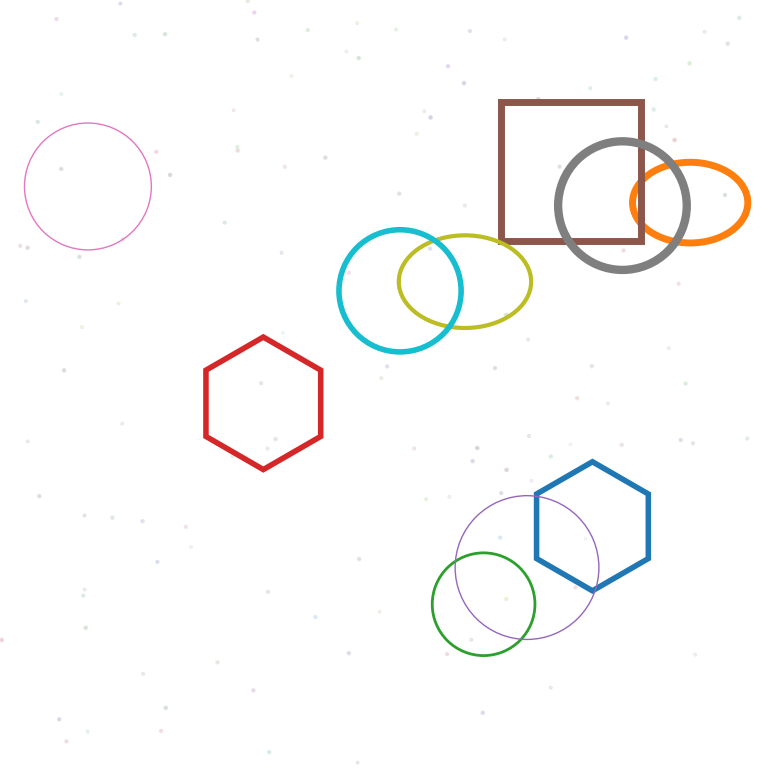[{"shape": "hexagon", "thickness": 2, "radius": 0.42, "center": [0.769, 0.317]}, {"shape": "oval", "thickness": 2.5, "radius": 0.37, "center": [0.896, 0.737]}, {"shape": "circle", "thickness": 1, "radius": 0.33, "center": [0.628, 0.215]}, {"shape": "hexagon", "thickness": 2, "radius": 0.43, "center": [0.342, 0.476]}, {"shape": "circle", "thickness": 0.5, "radius": 0.47, "center": [0.684, 0.263]}, {"shape": "square", "thickness": 2.5, "radius": 0.45, "center": [0.742, 0.777]}, {"shape": "circle", "thickness": 0.5, "radius": 0.41, "center": [0.114, 0.758]}, {"shape": "circle", "thickness": 3, "radius": 0.42, "center": [0.808, 0.733]}, {"shape": "oval", "thickness": 1.5, "radius": 0.43, "center": [0.604, 0.634]}, {"shape": "circle", "thickness": 2, "radius": 0.4, "center": [0.52, 0.622]}]